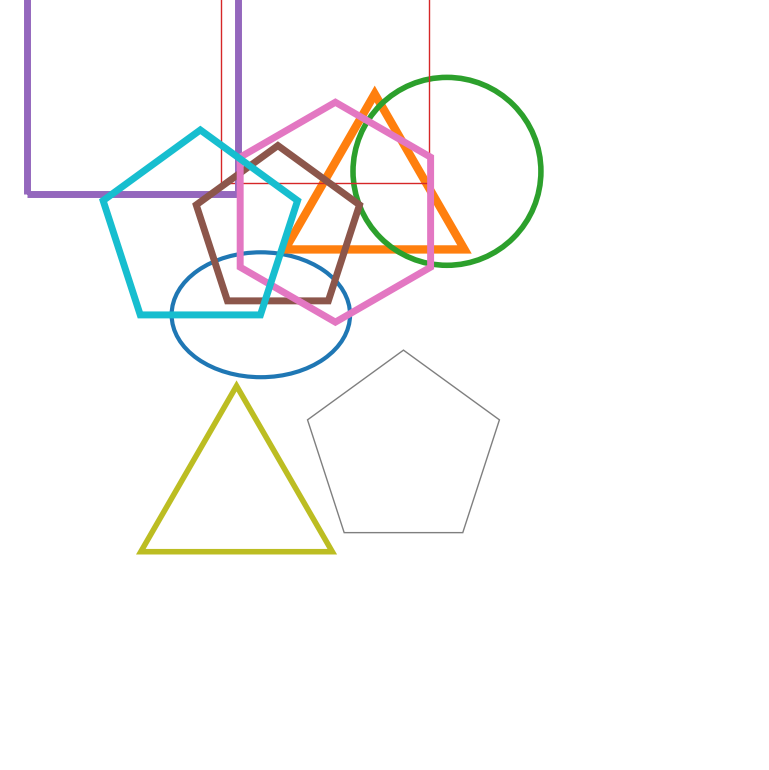[{"shape": "oval", "thickness": 1.5, "radius": 0.58, "center": [0.339, 0.591]}, {"shape": "triangle", "thickness": 3, "radius": 0.67, "center": [0.487, 0.743]}, {"shape": "circle", "thickness": 2, "radius": 0.61, "center": [0.58, 0.777]}, {"shape": "square", "thickness": 0.5, "radius": 0.68, "center": [0.422, 0.898]}, {"shape": "square", "thickness": 2.5, "radius": 0.69, "center": [0.172, 0.886]}, {"shape": "pentagon", "thickness": 2.5, "radius": 0.56, "center": [0.361, 0.699]}, {"shape": "hexagon", "thickness": 2.5, "radius": 0.71, "center": [0.436, 0.724]}, {"shape": "pentagon", "thickness": 0.5, "radius": 0.66, "center": [0.524, 0.414]}, {"shape": "triangle", "thickness": 2, "radius": 0.72, "center": [0.307, 0.355]}, {"shape": "pentagon", "thickness": 2.5, "radius": 0.66, "center": [0.26, 0.698]}]